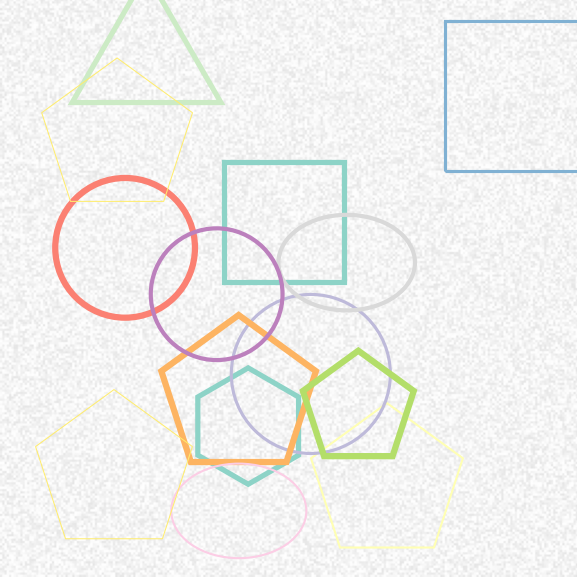[{"shape": "square", "thickness": 2.5, "radius": 0.52, "center": [0.491, 0.615]}, {"shape": "hexagon", "thickness": 2.5, "radius": 0.5, "center": [0.43, 0.261]}, {"shape": "pentagon", "thickness": 1, "radius": 0.69, "center": [0.67, 0.163]}, {"shape": "circle", "thickness": 1.5, "radius": 0.69, "center": [0.538, 0.352]}, {"shape": "circle", "thickness": 3, "radius": 0.6, "center": [0.217, 0.57]}, {"shape": "square", "thickness": 1.5, "radius": 0.65, "center": [0.9, 0.833]}, {"shape": "pentagon", "thickness": 3, "radius": 0.7, "center": [0.413, 0.313]}, {"shape": "pentagon", "thickness": 3, "radius": 0.5, "center": [0.62, 0.291]}, {"shape": "oval", "thickness": 1, "radius": 0.58, "center": [0.414, 0.114]}, {"shape": "oval", "thickness": 2, "radius": 0.59, "center": [0.6, 0.544]}, {"shape": "circle", "thickness": 2, "radius": 0.57, "center": [0.375, 0.49]}, {"shape": "triangle", "thickness": 2.5, "radius": 0.74, "center": [0.254, 0.896]}, {"shape": "pentagon", "thickness": 0.5, "radius": 0.71, "center": [0.197, 0.182]}, {"shape": "pentagon", "thickness": 0.5, "radius": 0.69, "center": [0.203, 0.761]}]